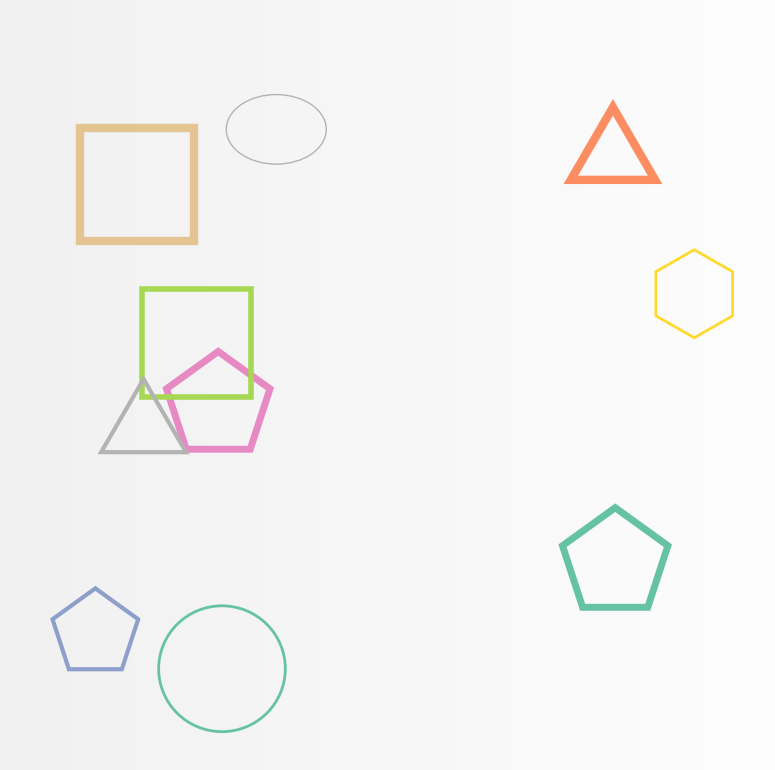[{"shape": "circle", "thickness": 1, "radius": 0.41, "center": [0.286, 0.132]}, {"shape": "pentagon", "thickness": 2.5, "radius": 0.36, "center": [0.794, 0.269]}, {"shape": "triangle", "thickness": 3, "radius": 0.31, "center": [0.791, 0.798]}, {"shape": "pentagon", "thickness": 1.5, "radius": 0.29, "center": [0.123, 0.178]}, {"shape": "pentagon", "thickness": 2.5, "radius": 0.35, "center": [0.282, 0.473]}, {"shape": "square", "thickness": 2, "radius": 0.35, "center": [0.254, 0.554]}, {"shape": "hexagon", "thickness": 1, "radius": 0.29, "center": [0.896, 0.618]}, {"shape": "square", "thickness": 3, "radius": 0.37, "center": [0.177, 0.76]}, {"shape": "oval", "thickness": 0.5, "radius": 0.32, "center": [0.356, 0.832]}, {"shape": "triangle", "thickness": 1.5, "radius": 0.32, "center": [0.185, 0.444]}]